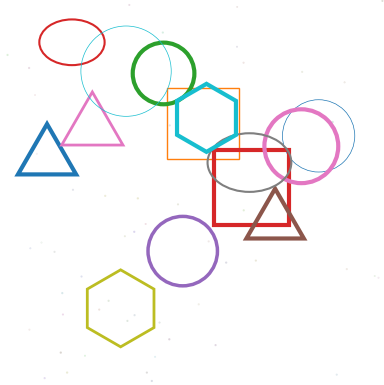[{"shape": "circle", "thickness": 0.5, "radius": 0.47, "center": [0.828, 0.647]}, {"shape": "triangle", "thickness": 3, "radius": 0.44, "center": [0.122, 0.591]}, {"shape": "square", "thickness": 1, "radius": 0.46, "center": [0.527, 0.68]}, {"shape": "circle", "thickness": 3, "radius": 0.4, "center": [0.425, 0.809]}, {"shape": "square", "thickness": 3, "radius": 0.49, "center": [0.654, 0.513]}, {"shape": "oval", "thickness": 1.5, "radius": 0.42, "center": [0.187, 0.89]}, {"shape": "circle", "thickness": 2.5, "radius": 0.45, "center": [0.475, 0.348]}, {"shape": "triangle", "thickness": 3, "radius": 0.43, "center": [0.715, 0.424]}, {"shape": "triangle", "thickness": 2, "radius": 0.46, "center": [0.24, 0.669]}, {"shape": "circle", "thickness": 3, "radius": 0.48, "center": [0.783, 0.62]}, {"shape": "oval", "thickness": 1.5, "radius": 0.54, "center": [0.648, 0.578]}, {"shape": "hexagon", "thickness": 2, "radius": 0.5, "center": [0.313, 0.199]}, {"shape": "hexagon", "thickness": 3, "radius": 0.44, "center": [0.536, 0.694]}, {"shape": "circle", "thickness": 0.5, "radius": 0.59, "center": [0.327, 0.815]}]